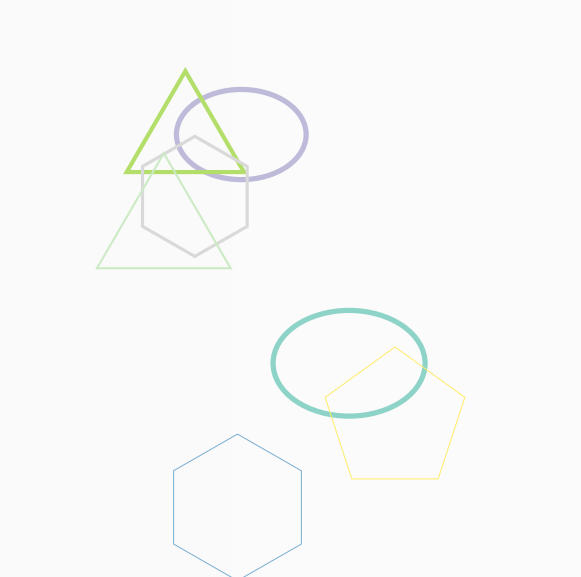[{"shape": "oval", "thickness": 2.5, "radius": 0.65, "center": [0.601, 0.37]}, {"shape": "oval", "thickness": 2.5, "radius": 0.56, "center": [0.415, 0.766]}, {"shape": "hexagon", "thickness": 0.5, "radius": 0.63, "center": [0.409, 0.121]}, {"shape": "triangle", "thickness": 2, "radius": 0.58, "center": [0.319, 0.759]}, {"shape": "hexagon", "thickness": 1.5, "radius": 0.52, "center": [0.335, 0.659]}, {"shape": "triangle", "thickness": 1, "radius": 0.66, "center": [0.282, 0.601]}, {"shape": "pentagon", "thickness": 0.5, "radius": 0.63, "center": [0.68, 0.272]}]